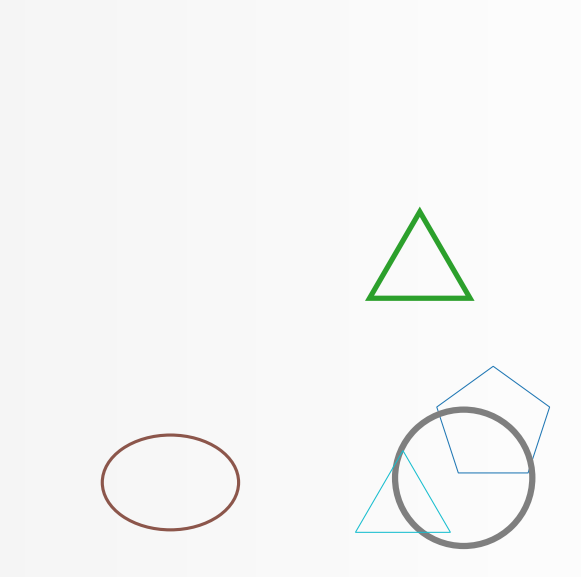[{"shape": "pentagon", "thickness": 0.5, "radius": 0.51, "center": [0.849, 0.263]}, {"shape": "triangle", "thickness": 2.5, "radius": 0.5, "center": [0.722, 0.533]}, {"shape": "oval", "thickness": 1.5, "radius": 0.59, "center": [0.293, 0.164]}, {"shape": "circle", "thickness": 3, "radius": 0.59, "center": [0.798, 0.172]}, {"shape": "triangle", "thickness": 0.5, "radius": 0.47, "center": [0.693, 0.125]}]